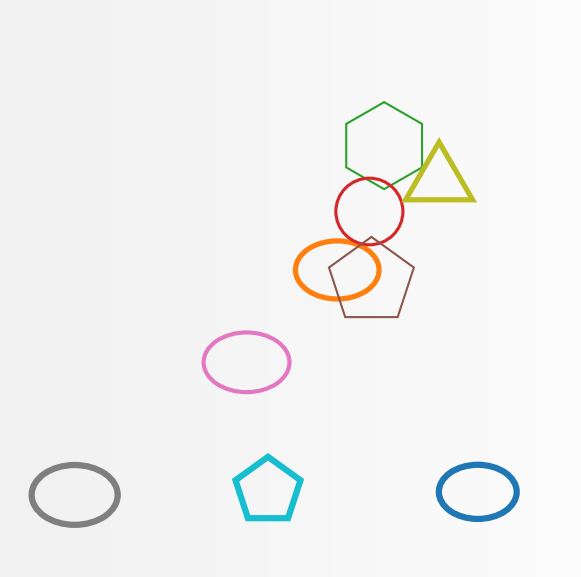[{"shape": "oval", "thickness": 3, "radius": 0.33, "center": [0.822, 0.147]}, {"shape": "oval", "thickness": 2.5, "radius": 0.36, "center": [0.58, 0.532]}, {"shape": "hexagon", "thickness": 1, "radius": 0.38, "center": [0.661, 0.747]}, {"shape": "circle", "thickness": 1.5, "radius": 0.29, "center": [0.635, 0.633]}, {"shape": "pentagon", "thickness": 1, "radius": 0.38, "center": [0.639, 0.512]}, {"shape": "oval", "thickness": 2, "radius": 0.37, "center": [0.424, 0.372]}, {"shape": "oval", "thickness": 3, "radius": 0.37, "center": [0.128, 0.142]}, {"shape": "triangle", "thickness": 2.5, "radius": 0.33, "center": [0.755, 0.686]}, {"shape": "pentagon", "thickness": 3, "radius": 0.29, "center": [0.461, 0.149]}]